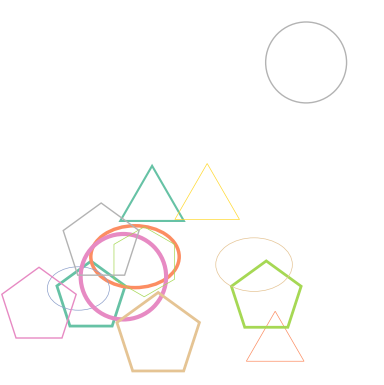[{"shape": "triangle", "thickness": 1.5, "radius": 0.48, "center": [0.395, 0.474]}, {"shape": "pentagon", "thickness": 2, "radius": 0.47, "center": [0.236, 0.229]}, {"shape": "oval", "thickness": 2.5, "radius": 0.57, "center": [0.351, 0.333]}, {"shape": "triangle", "thickness": 0.5, "radius": 0.43, "center": [0.715, 0.105]}, {"shape": "oval", "thickness": 0.5, "radius": 0.4, "center": [0.204, 0.251]}, {"shape": "circle", "thickness": 3, "radius": 0.56, "center": [0.321, 0.281]}, {"shape": "pentagon", "thickness": 1, "radius": 0.51, "center": [0.101, 0.204]}, {"shape": "pentagon", "thickness": 2, "radius": 0.48, "center": [0.692, 0.227]}, {"shape": "hexagon", "thickness": 0.5, "radius": 0.45, "center": [0.375, 0.32]}, {"shape": "triangle", "thickness": 0.5, "radius": 0.48, "center": [0.538, 0.478]}, {"shape": "pentagon", "thickness": 2, "radius": 0.56, "center": [0.411, 0.128]}, {"shape": "oval", "thickness": 0.5, "radius": 0.5, "center": [0.66, 0.313]}, {"shape": "pentagon", "thickness": 1, "radius": 0.52, "center": [0.263, 0.369]}, {"shape": "circle", "thickness": 1, "radius": 0.53, "center": [0.795, 0.838]}]